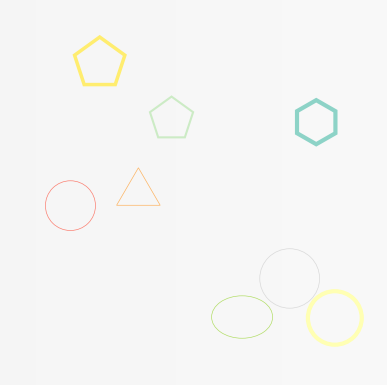[{"shape": "hexagon", "thickness": 3, "radius": 0.29, "center": [0.816, 0.683]}, {"shape": "circle", "thickness": 3, "radius": 0.35, "center": [0.864, 0.174]}, {"shape": "circle", "thickness": 0.5, "radius": 0.32, "center": [0.182, 0.466]}, {"shape": "triangle", "thickness": 0.5, "radius": 0.32, "center": [0.357, 0.499]}, {"shape": "oval", "thickness": 0.5, "radius": 0.39, "center": [0.625, 0.177]}, {"shape": "circle", "thickness": 0.5, "radius": 0.39, "center": [0.748, 0.277]}, {"shape": "pentagon", "thickness": 1.5, "radius": 0.29, "center": [0.443, 0.691]}, {"shape": "pentagon", "thickness": 2.5, "radius": 0.34, "center": [0.257, 0.836]}]